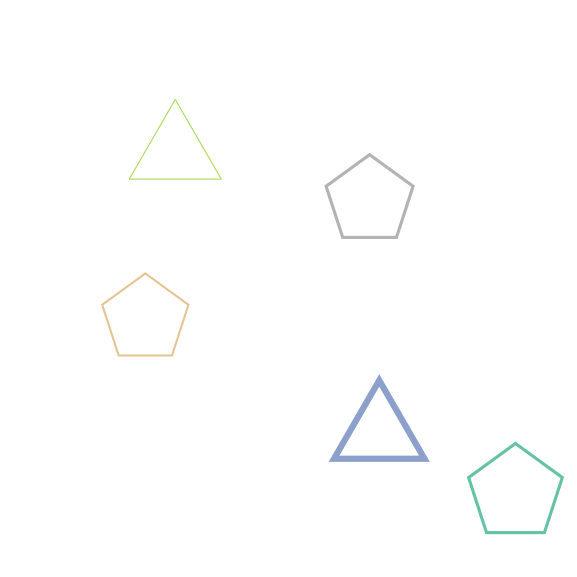[{"shape": "pentagon", "thickness": 1.5, "radius": 0.43, "center": [0.893, 0.146]}, {"shape": "triangle", "thickness": 3, "radius": 0.45, "center": [0.657, 0.25]}, {"shape": "triangle", "thickness": 0.5, "radius": 0.46, "center": [0.303, 0.735]}, {"shape": "pentagon", "thickness": 1, "radius": 0.39, "center": [0.252, 0.447]}, {"shape": "pentagon", "thickness": 1.5, "radius": 0.4, "center": [0.64, 0.652]}]